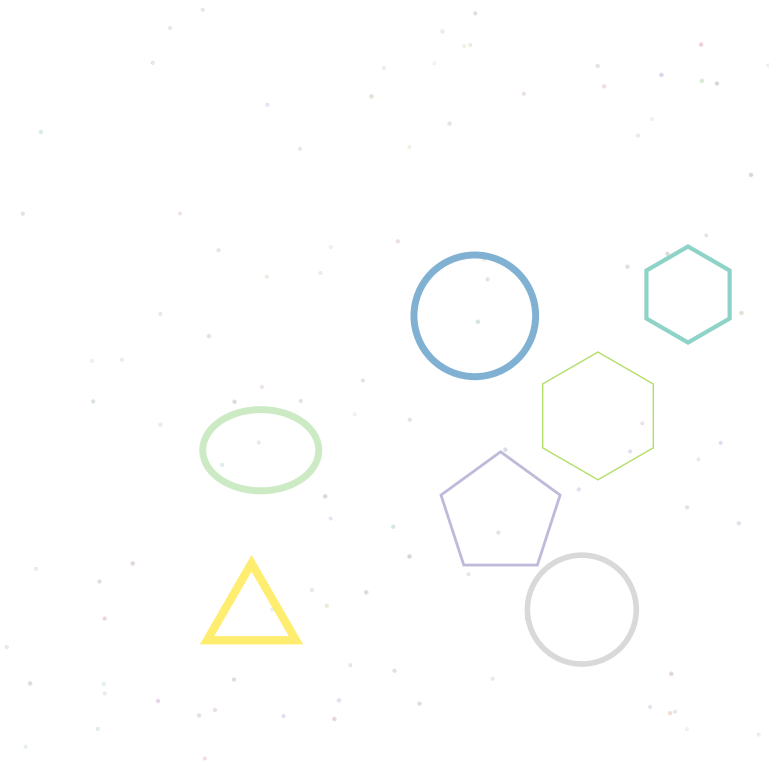[{"shape": "hexagon", "thickness": 1.5, "radius": 0.31, "center": [0.894, 0.618]}, {"shape": "pentagon", "thickness": 1, "radius": 0.41, "center": [0.65, 0.332]}, {"shape": "circle", "thickness": 2.5, "radius": 0.4, "center": [0.617, 0.59]}, {"shape": "hexagon", "thickness": 0.5, "radius": 0.41, "center": [0.777, 0.46]}, {"shape": "circle", "thickness": 2, "radius": 0.35, "center": [0.756, 0.208]}, {"shape": "oval", "thickness": 2.5, "radius": 0.38, "center": [0.339, 0.415]}, {"shape": "triangle", "thickness": 3, "radius": 0.33, "center": [0.327, 0.202]}]